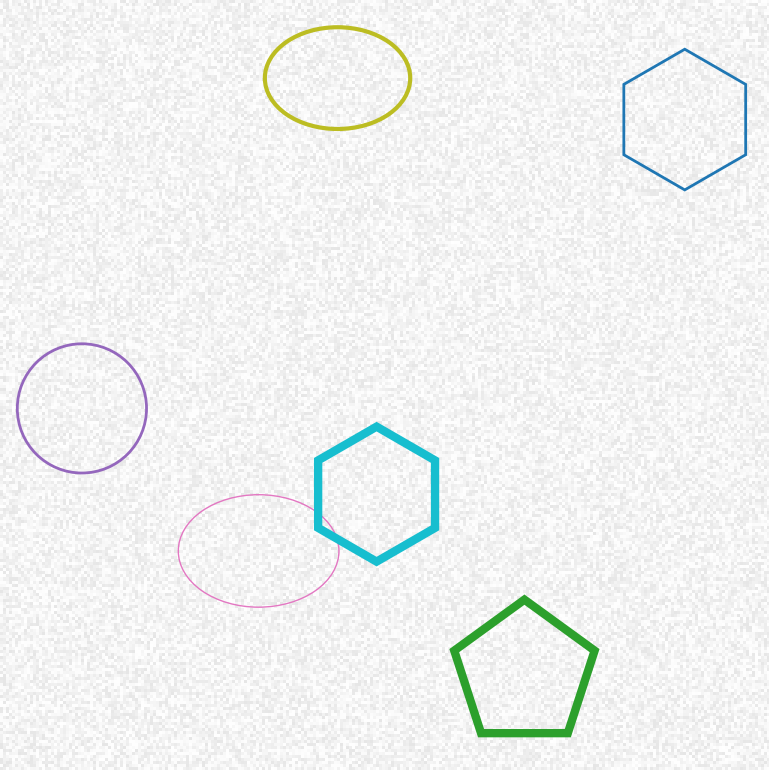[{"shape": "hexagon", "thickness": 1, "radius": 0.46, "center": [0.889, 0.845]}, {"shape": "pentagon", "thickness": 3, "radius": 0.48, "center": [0.681, 0.125]}, {"shape": "circle", "thickness": 1, "radius": 0.42, "center": [0.106, 0.47]}, {"shape": "oval", "thickness": 0.5, "radius": 0.52, "center": [0.336, 0.284]}, {"shape": "oval", "thickness": 1.5, "radius": 0.47, "center": [0.438, 0.899]}, {"shape": "hexagon", "thickness": 3, "radius": 0.44, "center": [0.489, 0.358]}]